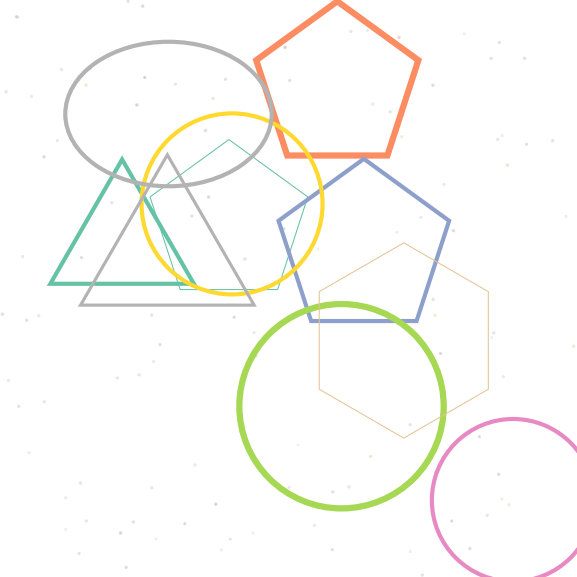[{"shape": "pentagon", "thickness": 0.5, "radius": 0.72, "center": [0.396, 0.614]}, {"shape": "triangle", "thickness": 2, "radius": 0.72, "center": [0.211, 0.579]}, {"shape": "pentagon", "thickness": 3, "radius": 0.74, "center": [0.584, 0.849]}, {"shape": "pentagon", "thickness": 2, "radius": 0.78, "center": [0.63, 0.569]}, {"shape": "circle", "thickness": 2, "radius": 0.7, "center": [0.889, 0.133]}, {"shape": "circle", "thickness": 3, "radius": 0.88, "center": [0.591, 0.296]}, {"shape": "circle", "thickness": 2, "radius": 0.78, "center": [0.402, 0.646]}, {"shape": "hexagon", "thickness": 0.5, "radius": 0.85, "center": [0.699, 0.41]}, {"shape": "oval", "thickness": 2, "radius": 0.89, "center": [0.292, 0.802]}, {"shape": "triangle", "thickness": 1.5, "radius": 0.87, "center": [0.29, 0.558]}]